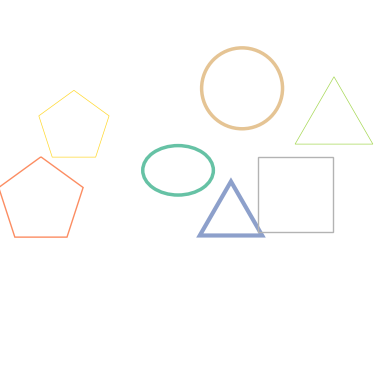[{"shape": "oval", "thickness": 2.5, "radius": 0.46, "center": [0.462, 0.558]}, {"shape": "pentagon", "thickness": 1, "radius": 0.58, "center": [0.106, 0.477]}, {"shape": "triangle", "thickness": 3, "radius": 0.47, "center": [0.6, 0.435]}, {"shape": "triangle", "thickness": 0.5, "radius": 0.58, "center": [0.867, 0.684]}, {"shape": "pentagon", "thickness": 0.5, "radius": 0.48, "center": [0.192, 0.669]}, {"shape": "circle", "thickness": 2.5, "radius": 0.53, "center": [0.629, 0.771]}, {"shape": "square", "thickness": 1, "radius": 0.49, "center": [0.768, 0.495]}]